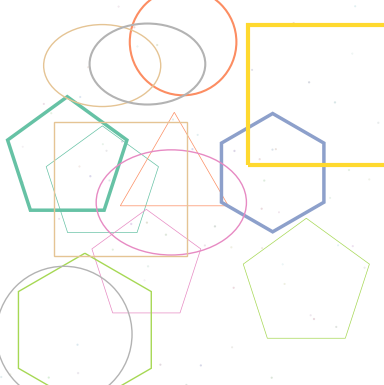[{"shape": "pentagon", "thickness": 2.5, "radius": 0.81, "center": [0.175, 0.586]}, {"shape": "pentagon", "thickness": 0.5, "radius": 0.77, "center": [0.266, 0.52]}, {"shape": "triangle", "thickness": 0.5, "radius": 0.81, "center": [0.453, 0.546]}, {"shape": "circle", "thickness": 1.5, "radius": 0.69, "center": [0.476, 0.891]}, {"shape": "hexagon", "thickness": 2.5, "radius": 0.77, "center": [0.708, 0.552]}, {"shape": "oval", "thickness": 1, "radius": 0.98, "center": [0.445, 0.474]}, {"shape": "pentagon", "thickness": 0.5, "radius": 0.74, "center": [0.38, 0.308]}, {"shape": "hexagon", "thickness": 1, "radius": 1.0, "center": [0.22, 0.143]}, {"shape": "pentagon", "thickness": 0.5, "radius": 0.86, "center": [0.796, 0.261]}, {"shape": "square", "thickness": 3, "radius": 0.9, "center": [0.824, 0.753]}, {"shape": "square", "thickness": 1, "radius": 0.87, "center": [0.314, 0.509]}, {"shape": "oval", "thickness": 1, "radius": 0.76, "center": [0.265, 0.83]}, {"shape": "oval", "thickness": 1.5, "radius": 0.75, "center": [0.383, 0.834]}, {"shape": "circle", "thickness": 1, "radius": 0.88, "center": [0.167, 0.132]}]